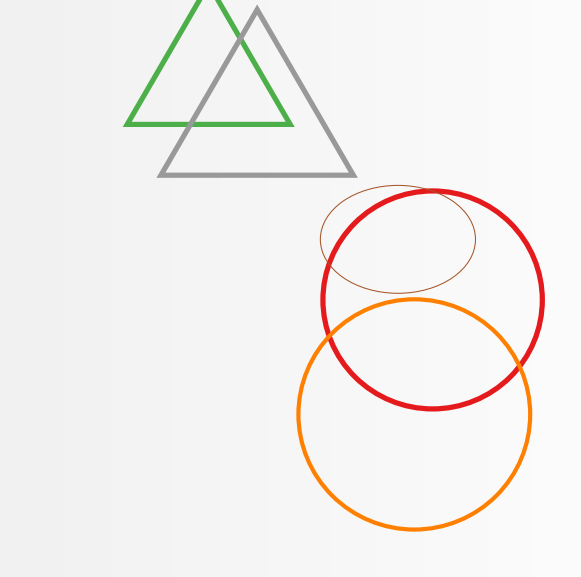[{"shape": "circle", "thickness": 2.5, "radius": 0.94, "center": [0.744, 0.48]}, {"shape": "triangle", "thickness": 2.5, "radius": 0.81, "center": [0.359, 0.865]}, {"shape": "circle", "thickness": 2, "radius": 1.0, "center": [0.713, 0.282]}, {"shape": "oval", "thickness": 0.5, "radius": 0.67, "center": [0.685, 0.585]}, {"shape": "triangle", "thickness": 2.5, "radius": 0.96, "center": [0.442, 0.791]}]